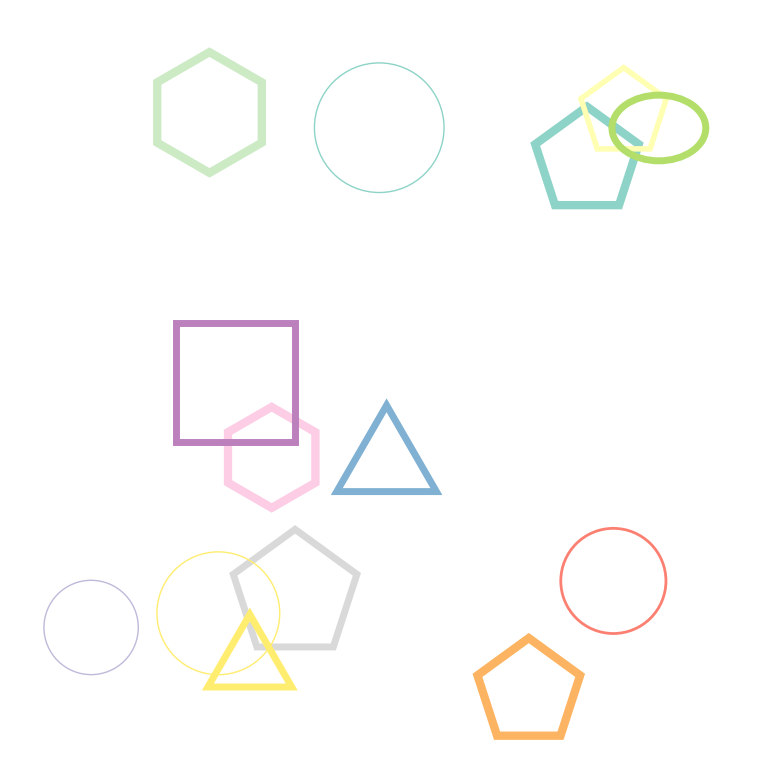[{"shape": "pentagon", "thickness": 3, "radius": 0.35, "center": [0.762, 0.791]}, {"shape": "circle", "thickness": 0.5, "radius": 0.42, "center": [0.493, 0.834]}, {"shape": "pentagon", "thickness": 2, "radius": 0.29, "center": [0.81, 0.854]}, {"shape": "circle", "thickness": 0.5, "radius": 0.31, "center": [0.118, 0.185]}, {"shape": "circle", "thickness": 1, "radius": 0.34, "center": [0.797, 0.246]}, {"shape": "triangle", "thickness": 2.5, "radius": 0.37, "center": [0.502, 0.399]}, {"shape": "pentagon", "thickness": 3, "radius": 0.35, "center": [0.687, 0.101]}, {"shape": "oval", "thickness": 2.5, "radius": 0.3, "center": [0.856, 0.834]}, {"shape": "hexagon", "thickness": 3, "radius": 0.33, "center": [0.353, 0.406]}, {"shape": "pentagon", "thickness": 2.5, "radius": 0.42, "center": [0.383, 0.228]}, {"shape": "square", "thickness": 2.5, "radius": 0.39, "center": [0.306, 0.503]}, {"shape": "hexagon", "thickness": 3, "radius": 0.39, "center": [0.272, 0.854]}, {"shape": "circle", "thickness": 0.5, "radius": 0.4, "center": [0.284, 0.204]}, {"shape": "triangle", "thickness": 2.5, "radius": 0.31, "center": [0.324, 0.139]}]